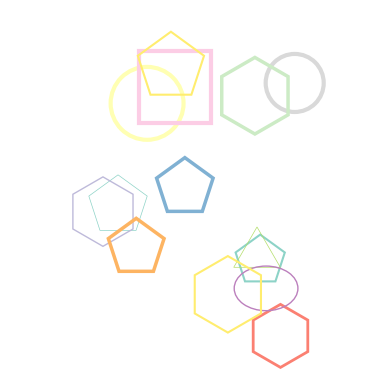[{"shape": "pentagon", "thickness": 0.5, "radius": 0.4, "center": [0.307, 0.466]}, {"shape": "pentagon", "thickness": 1.5, "radius": 0.34, "center": [0.676, 0.323]}, {"shape": "circle", "thickness": 3, "radius": 0.47, "center": [0.382, 0.732]}, {"shape": "hexagon", "thickness": 1, "radius": 0.45, "center": [0.267, 0.45]}, {"shape": "hexagon", "thickness": 2, "radius": 0.41, "center": [0.729, 0.128]}, {"shape": "pentagon", "thickness": 2.5, "radius": 0.39, "center": [0.48, 0.513]}, {"shape": "pentagon", "thickness": 2.5, "radius": 0.38, "center": [0.354, 0.357]}, {"shape": "triangle", "thickness": 0.5, "radius": 0.35, "center": [0.668, 0.341]}, {"shape": "square", "thickness": 3, "radius": 0.46, "center": [0.455, 0.774]}, {"shape": "circle", "thickness": 3, "radius": 0.38, "center": [0.765, 0.785]}, {"shape": "oval", "thickness": 1, "radius": 0.41, "center": [0.691, 0.251]}, {"shape": "hexagon", "thickness": 2.5, "radius": 0.5, "center": [0.662, 0.751]}, {"shape": "hexagon", "thickness": 1.5, "radius": 0.5, "center": [0.592, 0.236]}, {"shape": "pentagon", "thickness": 1.5, "radius": 0.45, "center": [0.444, 0.827]}]